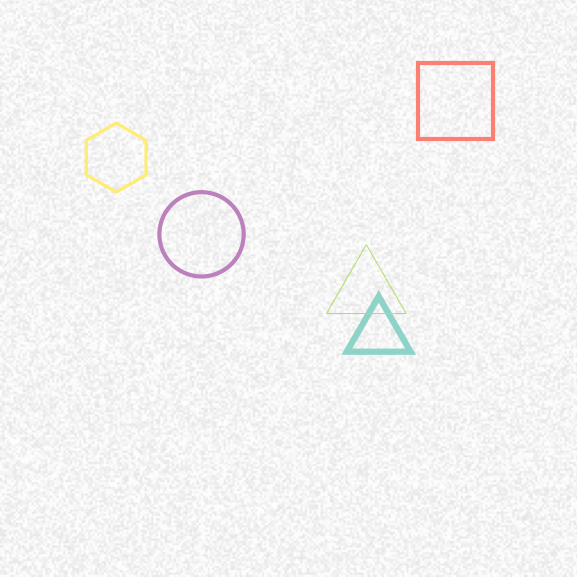[{"shape": "triangle", "thickness": 3, "radius": 0.32, "center": [0.656, 0.422]}, {"shape": "square", "thickness": 2, "radius": 0.33, "center": [0.789, 0.824]}, {"shape": "triangle", "thickness": 0.5, "radius": 0.4, "center": [0.634, 0.496]}, {"shape": "circle", "thickness": 2, "radius": 0.36, "center": [0.349, 0.593]}, {"shape": "hexagon", "thickness": 1.5, "radius": 0.3, "center": [0.201, 0.726]}]